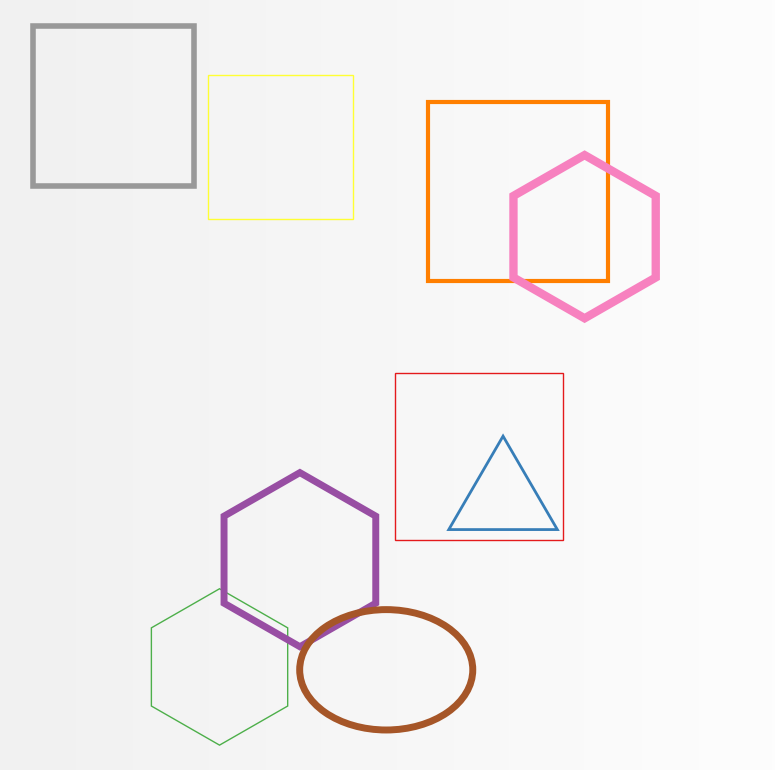[{"shape": "square", "thickness": 0.5, "radius": 0.54, "center": [0.618, 0.407]}, {"shape": "triangle", "thickness": 1, "radius": 0.4, "center": [0.649, 0.353]}, {"shape": "hexagon", "thickness": 0.5, "radius": 0.51, "center": [0.283, 0.134]}, {"shape": "hexagon", "thickness": 2.5, "radius": 0.57, "center": [0.387, 0.273]}, {"shape": "square", "thickness": 1.5, "radius": 0.58, "center": [0.668, 0.752]}, {"shape": "square", "thickness": 0.5, "radius": 0.47, "center": [0.362, 0.809]}, {"shape": "oval", "thickness": 2.5, "radius": 0.56, "center": [0.498, 0.13]}, {"shape": "hexagon", "thickness": 3, "radius": 0.53, "center": [0.754, 0.693]}, {"shape": "square", "thickness": 2, "radius": 0.52, "center": [0.147, 0.862]}]